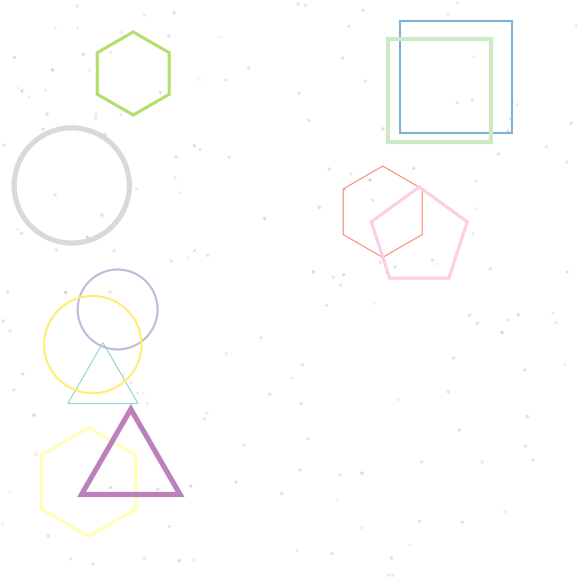[{"shape": "triangle", "thickness": 0.5, "radius": 0.35, "center": [0.178, 0.335]}, {"shape": "hexagon", "thickness": 1.5, "radius": 0.47, "center": [0.154, 0.165]}, {"shape": "circle", "thickness": 1, "radius": 0.35, "center": [0.204, 0.463]}, {"shape": "hexagon", "thickness": 0.5, "radius": 0.4, "center": [0.663, 0.632]}, {"shape": "square", "thickness": 1, "radius": 0.48, "center": [0.79, 0.866]}, {"shape": "hexagon", "thickness": 1.5, "radius": 0.36, "center": [0.231, 0.872]}, {"shape": "pentagon", "thickness": 1.5, "radius": 0.44, "center": [0.726, 0.588]}, {"shape": "circle", "thickness": 2.5, "radius": 0.5, "center": [0.124, 0.678]}, {"shape": "triangle", "thickness": 2.5, "radius": 0.49, "center": [0.227, 0.192]}, {"shape": "square", "thickness": 2, "radius": 0.44, "center": [0.761, 0.843]}, {"shape": "circle", "thickness": 1, "radius": 0.42, "center": [0.161, 0.402]}]